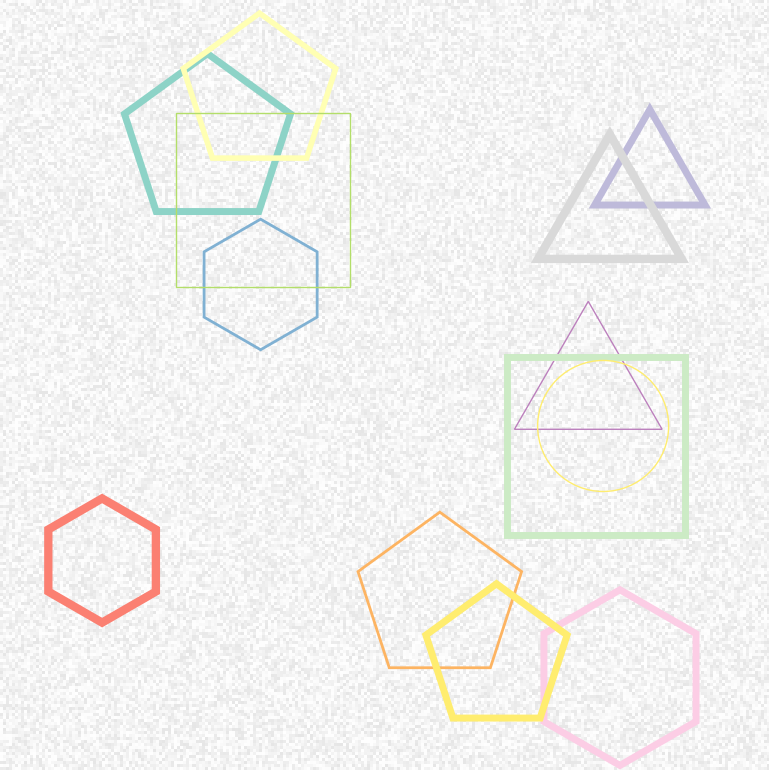[{"shape": "pentagon", "thickness": 2.5, "radius": 0.57, "center": [0.269, 0.817]}, {"shape": "pentagon", "thickness": 2, "radius": 0.52, "center": [0.337, 0.879]}, {"shape": "triangle", "thickness": 2.5, "radius": 0.41, "center": [0.844, 0.775]}, {"shape": "hexagon", "thickness": 3, "radius": 0.4, "center": [0.133, 0.272]}, {"shape": "hexagon", "thickness": 1, "radius": 0.42, "center": [0.338, 0.631]}, {"shape": "pentagon", "thickness": 1, "radius": 0.56, "center": [0.571, 0.223]}, {"shape": "square", "thickness": 0.5, "radius": 0.57, "center": [0.342, 0.74]}, {"shape": "hexagon", "thickness": 2.5, "radius": 0.57, "center": [0.805, 0.12]}, {"shape": "triangle", "thickness": 3, "radius": 0.54, "center": [0.792, 0.718]}, {"shape": "triangle", "thickness": 0.5, "radius": 0.55, "center": [0.764, 0.498]}, {"shape": "square", "thickness": 2.5, "radius": 0.58, "center": [0.774, 0.421]}, {"shape": "circle", "thickness": 0.5, "radius": 0.43, "center": [0.783, 0.447]}, {"shape": "pentagon", "thickness": 2.5, "radius": 0.48, "center": [0.645, 0.145]}]